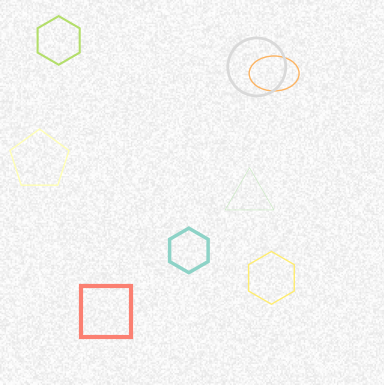[{"shape": "hexagon", "thickness": 2.5, "radius": 0.29, "center": [0.491, 0.35]}, {"shape": "pentagon", "thickness": 1, "radius": 0.4, "center": [0.103, 0.584]}, {"shape": "square", "thickness": 3, "radius": 0.33, "center": [0.275, 0.19]}, {"shape": "oval", "thickness": 1, "radius": 0.32, "center": [0.712, 0.809]}, {"shape": "hexagon", "thickness": 1.5, "radius": 0.32, "center": [0.152, 0.895]}, {"shape": "circle", "thickness": 2, "radius": 0.38, "center": [0.667, 0.826]}, {"shape": "triangle", "thickness": 0.5, "radius": 0.37, "center": [0.648, 0.491]}, {"shape": "hexagon", "thickness": 1, "radius": 0.34, "center": [0.705, 0.278]}]